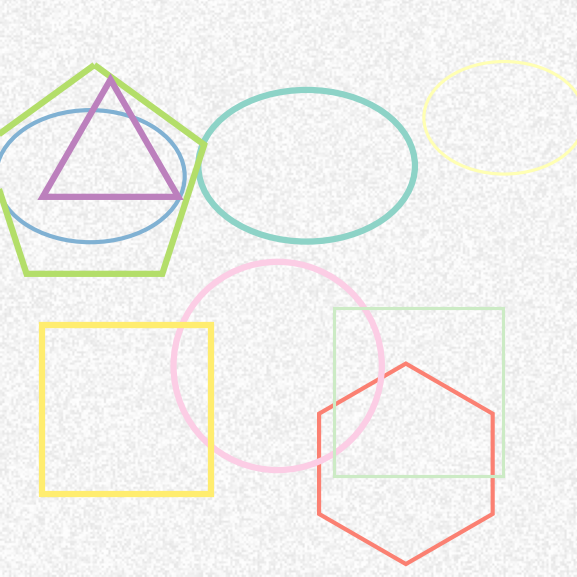[{"shape": "oval", "thickness": 3, "radius": 0.94, "center": [0.531, 0.712]}, {"shape": "oval", "thickness": 1.5, "radius": 0.7, "center": [0.873, 0.795]}, {"shape": "hexagon", "thickness": 2, "radius": 0.87, "center": [0.703, 0.196]}, {"shape": "oval", "thickness": 2, "radius": 0.82, "center": [0.156, 0.694]}, {"shape": "pentagon", "thickness": 3, "radius": 1.0, "center": [0.163, 0.687]}, {"shape": "circle", "thickness": 3, "radius": 0.9, "center": [0.481, 0.365]}, {"shape": "triangle", "thickness": 3, "radius": 0.68, "center": [0.191, 0.726]}, {"shape": "square", "thickness": 1.5, "radius": 0.73, "center": [0.724, 0.32]}, {"shape": "square", "thickness": 3, "radius": 0.73, "center": [0.219, 0.291]}]